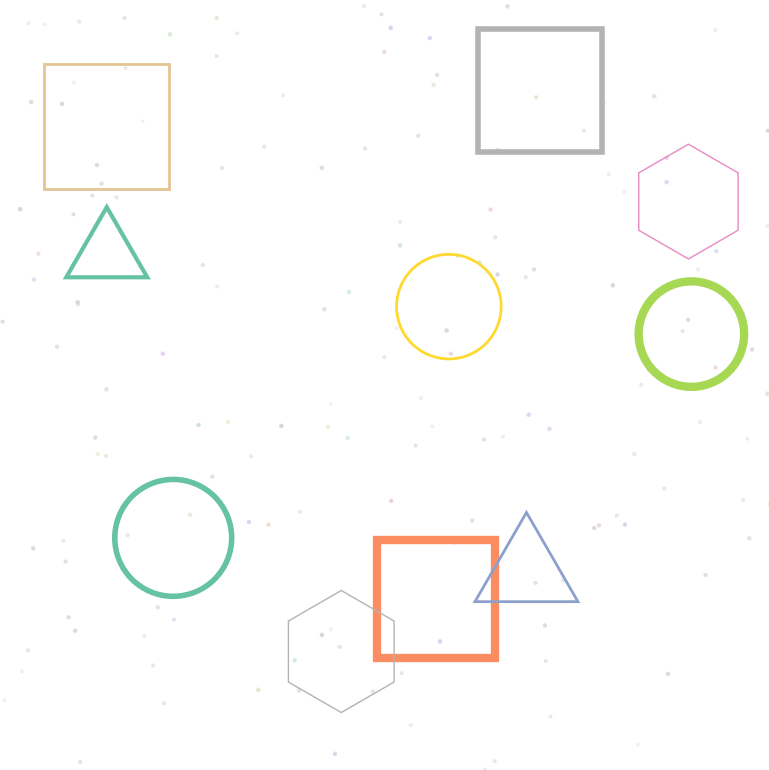[{"shape": "circle", "thickness": 2, "radius": 0.38, "center": [0.225, 0.301]}, {"shape": "triangle", "thickness": 1.5, "radius": 0.3, "center": [0.139, 0.67]}, {"shape": "square", "thickness": 3, "radius": 0.38, "center": [0.566, 0.222]}, {"shape": "triangle", "thickness": 1, "radius": 0.39, "center": [0.684, 0.257]}, {"shape": "hexagon", "thickness": 0.5, "radius": 0.37, "center": [0.894, 0.738]}, {"shape": "circle", "thickness": 3, "radius": 0.34, "center": [0.898, 0.566]}, {"shape": "circle", "thickness": 1, "radius": 0.34, "center": [0.583, 0.602]}, {"shape": "square", "thickness": 1, "radius": 0.4, "center": [0.138, 0.836]}, {"shape": "square", "thickness": 2, "radius": 0.4, "center": [0.701, 0.882]}, {"shape": "hexagon", "thickness": 0.5, "radius": 0.4, "center": [0.443, 0.154]}]